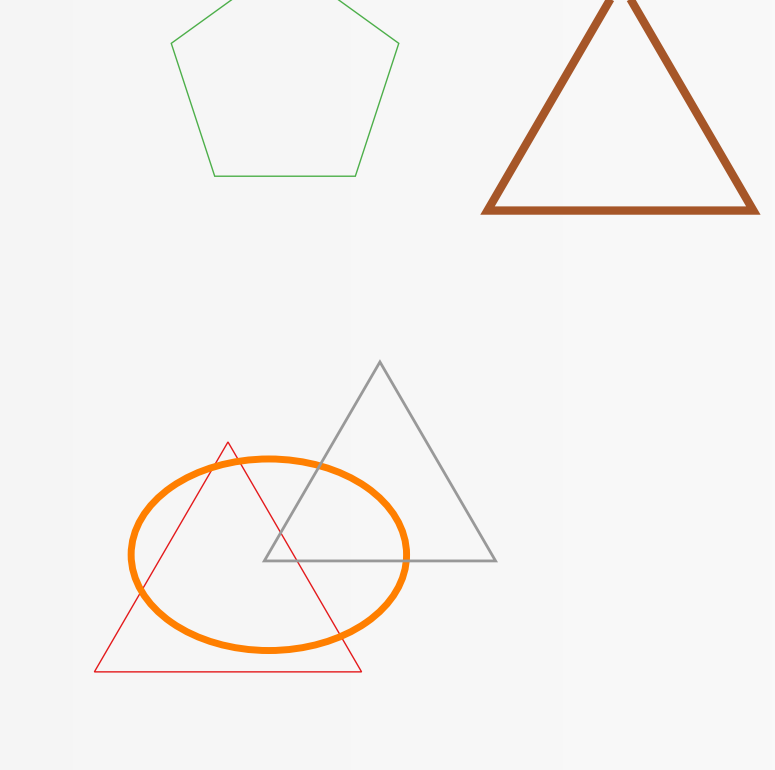[{"shape": "triangle", "thickness": 0.5, "radius": 1.0, "center": [0.294, 0.227]}, {"shape": "pentagon", "thickness": 0.5, "radius": 0.77, "center": [0.368, 0.896]}, {"shape": "oval", "thickness": 2.5, "radius": 0.89, "center": [0.347, 0.28]}, {"shape": "triangle", "thickness": 3, "radius": 0.99, "center": [0.801, 0.826]}, {"shape": "triangle", "thickness": 1, "radius": 0.86, "center": [0.49, 0.358]}]